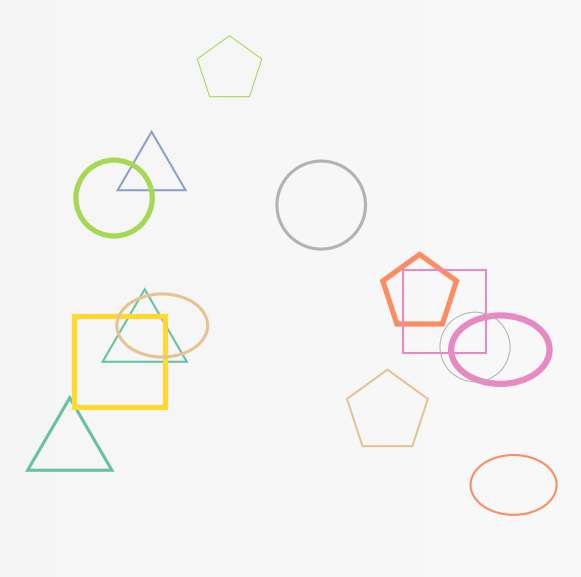[{"shape": "triangle", "thickness": 1, "radius": 0.42, "center": [0.249, 0.415]}, {"shape": "triangle", "thickness": 1.5, "radius": 0.42, "center": [0.12, 0.227]}, {"shape": "pentagon", "thickness": 2.5, "radius": 0.33, "center": [0.722, 0.492]}, {"shape": "oval", "thickness": 1, "radius": 0.37, "center": [0.884, 0.159]}, {"shape": "triangle", "thickness": 1, "radius": 0.34, "center": [0.261, 0.703]}, {"shape": "square", "thickness": 1, "radius": 0.36, "center": [0.764, 0.46]}, {"shape": "oval", "thickness": 3, "radius": 0.42, "center": [0.861, 0.394]}, {"shape": "circle", "thickness": 2.5, "radius": 0.33, "center": [0.196, 0.656]}, {"shape": "pentagon", "thickness": 0.5, "radius": 0.29, "center": [0.395, 0.879]}, {"shape": "square", "thickness": 2.5, "radius": 0.39, "center": [0.205, 0.373]}, {"shape": "pentagon", "thickness": 1, "radius": 0.37, "center": [0.667, 0.286]}, {"shape": "oval", "thickness": 1.5, "radius": 0.39, "center": [0.279, 0.436]}, {"shape": "circle", "thickness": 0.5, "radius": 0.3, "center": [0.817, 0.398]}, {"shape": "circle", "thickness": 1.5, "radius": 0.38, "center": [0.553, 0.644]}]